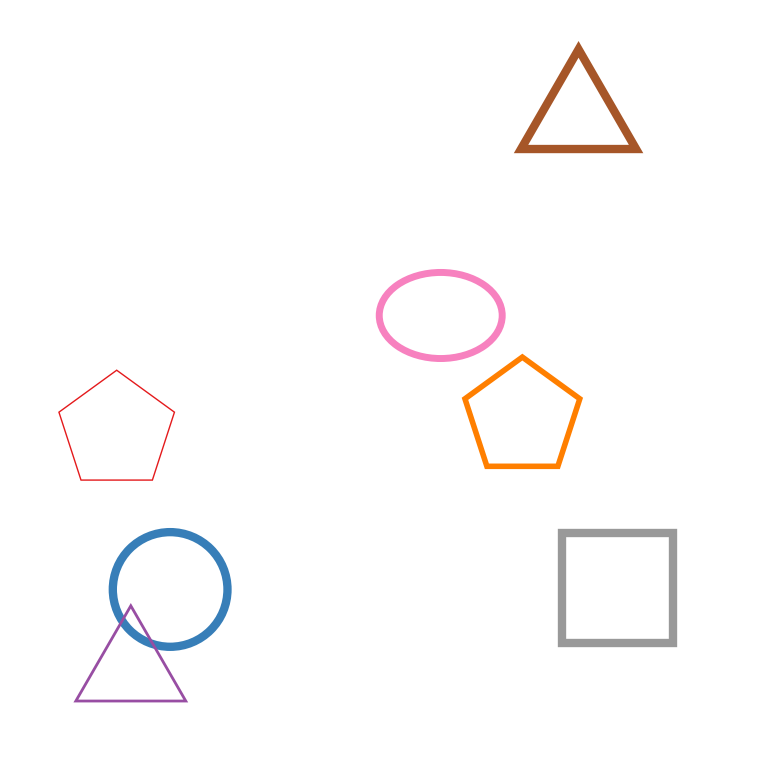[{"shape": "pentagon", "thickness": 0.5, "radius": 0.39, "center": [0.152, 0.44]}, {"shape": "circle", "thickness": 3, "radius": 0.37, "center": [0.221, 0.234]}, {"shape": "triangle", "thickness": 1, "radius": 0.41, "center": [0.17, 0.131]}, {"shape": "pentagon", "thickness": 2, "radius": 0.39, "center": [0.678, 0.458]}, {"shape": "triangle", "thickness": 3, "radius": 0.43, "center": [0.751, 0.85]}, {"shape": "oval", "thickness": 2.5, "radius": 0.4, "center": [0.572, 0.59]}, {"shape": "square", "thickness": 3, "radius": 0.36, "center": [0.802, 0.236]}]